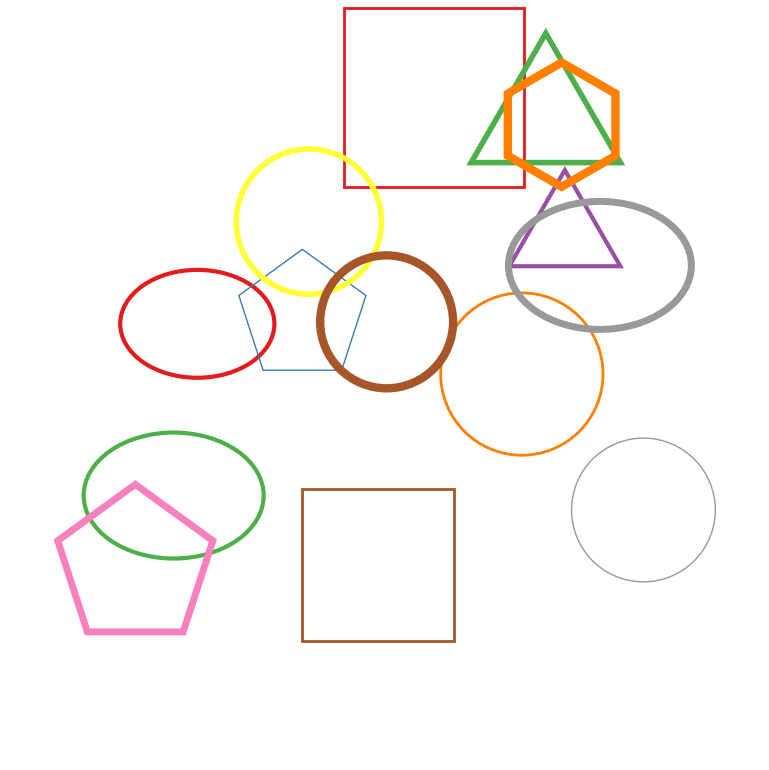[{"shape": "square", "thickness": 1, "radius": 0.58, "center": [0.563, 0.873]}, {"shape": "oval", "thickness": 1.5, "radius": 0.5, "center": [0.256, 0.579]}, {"shape": "pentagon", "thickness": 0.5, "radius": 0.43, "center": [0.393, 0.589]}, {"shape": "triangle", "thickness": 2, "radius": 0.56, "center": [0.709, 0.845]}, {"shape": "oval", "thickness": 1.5, "radius": 0.58, "center": [0.226, 0.356]}, {"shape": "triangle", "thickness": 1.5, "radius": 0.42, "center": [0.734, 0.696]}, {"shape": "hexagon", "thickness": 3, "radius": 0.4, "center": [0.729, 0.838]}, {"shape": "circle", "thickness": 1, "radius": 0.53, "center": [0.678, 0.514]}, {"shape": "circle", "thickness": 2, "radius": 0.47, "center": [0.401, 0.712]}, {"shape": "square", "thickness": 1, "radius": 0.49, "center": [0.491, 0.266]}, {"shape": "circle", "thickness": 3, "radius": 0.43, "center": [0.502, 0.582]}, {"shape": "pentagon", "thickness": 2.5, "radius": 0.53, "center": [0.176, 0.265]}, {"shape": "oval", "thickness": 2.5, "radius": 0.59, "center": [0.779, 0.655]}, {"shape": "circle", "thickness": 0.5, "radius": 0.47, "center": [0.836, 0.338]}]